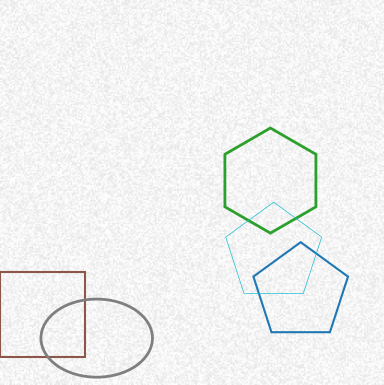[{"shape": "pentagon", "thickness": 1.5, "radius": 0.65, "center": [0.781, 0.242]}, {"shape": "hexagon", "thickness": 2, "radius": 0.68, "center": [0.702, 0.531]}, {"shape": "square", "thickness": 1.5, "radius": 0.55, "center": [0.111, 0.184]}, {"shape": "oval", "thickness": 2, "radius": 0.72, "center": [0.251, 0.122]}, {"shape": "pentagon", "thickness": 0.5, "radius": 0.66, "center": [0.711, 0.344]}]